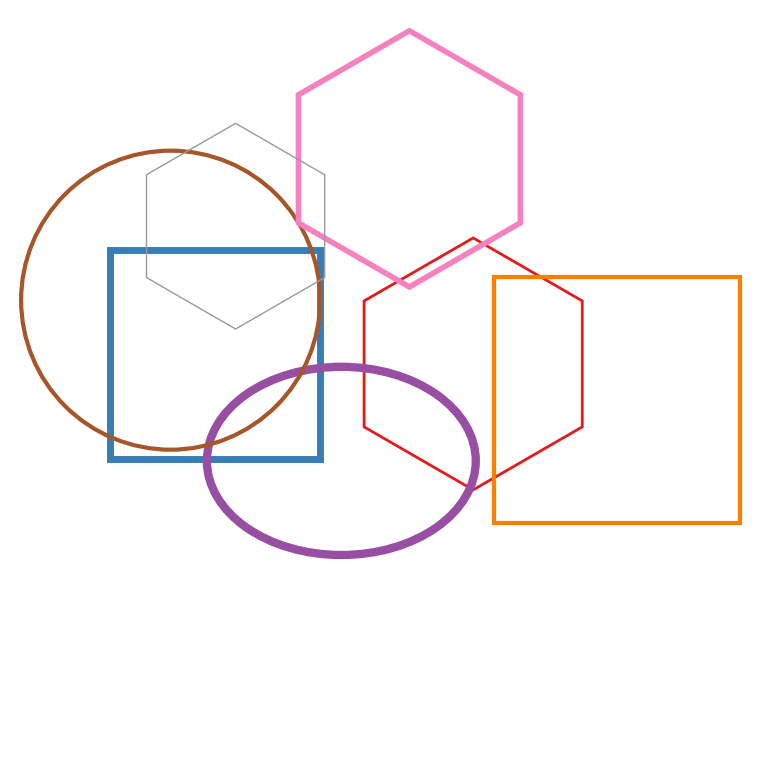[{"shape": "hexagon", "thickness": 1, "radius": 0.82, "center": [0.615, 0.527]}, {"shape": "square", "thickness": 2.5, "radius": 0.68, "center": [0.279, 0.54]}, {"shape": "oval", "thickness": 3, "radius": 0.87, "center": [0.443, 0.401]}, {"shape": "square", "thickness": 1.5, "radius": 0.8, "center": [0.801, 0.48]}, {"shape": "circle", "thickness": 1.5, "radius": 0.97, "center": [0.222, 0.61]}, {"shape": "hexagon", "thickness": 2, "radius": 0.83, "center": [0.532, 0.794]}, {"shape": "hexagon", "thickness": 0.5, "radius": 0.67, "center": [0.306, 0.706]}]